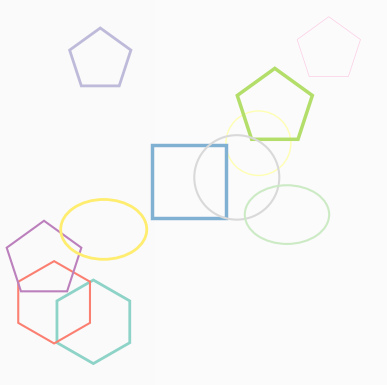[{"shape": "hexagon", "thickness": 2, "radius": 0.54, "center": [0.241, 0.164]}, {"shape": "circle", "thickness": 1, "radius": 0.42, "center": [0.667, 0.628]}, {"shape": "pentagon", "thickness": 2, "radius": 0.42, "center": [0.259, 0.844]}, {"shape": "hexagon", "thickness": 1.5, "radius": 0.53, "center": [0.14, 0.215]}, {"shape": "square", "thickness": 2.5, "radius": 0.48, "center": [0.488, 0.528]}, {"shape": "pentagon", "thickness": 2.5, "radius": 0.51, "center": [0.709, 0.721]}, {"shape": "pentagon", "thickness": 0.5, "radius": 0.43, "center": [0.849, 0.871]}, {"shape": "circle", "thickness": 1.5, "radius": 0.55, "center": [0.611, 0.539]}, {"shape": "pentagon", "thickness": 1.5, "radius": 0.51, "center": [0.114, 0.325]}, {"shape": "oval", "thickness": 1.5, "radius": 0.54, "center": [0.741, 0.443]}, {"shape": "oval", "thickness": 2, "radius": 0.56, "center": [0.268, 0.404]}]